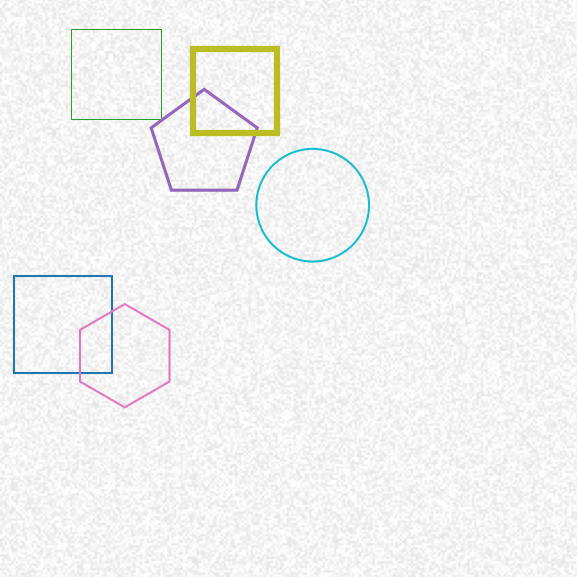[{"shape": "square", "thickness": 1, "radius": 0.42, "center": [0.11, 0.437]}, {"shape": "square", "thickness": 0.5, "radius": 0.39, "center": [0.201, 0.871]}, {"shape": "pentagon", "thickness": 1.5, "radius": 0.48, "center": [0.354, 0.748]}, {"shape": "hexagon", "thickness": 1, "radius": 0.45, "center": [0.216, 0.383]}, {"shape": "square", "thickness": 3, "radius": 0.36, "center": [0.406, 0.842]}, {"shape": "circle", "thickness": 1, "radius": 0.49, "center": [0.541, 0.644]}]